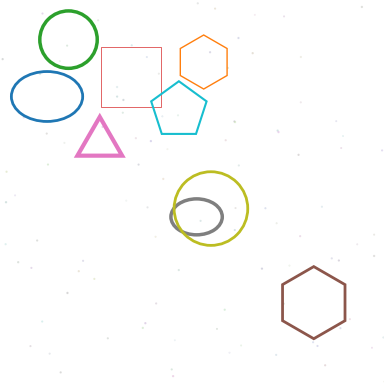[{"shape": "oval", "thickness": 2, "radius": 0.46, "center": [0.122, 0.749]}, {"shape": "hexagon", "thickness": 1, "radius": 0.35, "center": [0.529, 0.839]}, {"shape": "circle", "thickness": 2.5, "radius": 0.37, "center": [0.178, 0.897]}, {"shape": "square", "thickness": 0.5, "radius": 0.39, "center": [0.341, 0.799]}, {"shape": "hexagon", "thickness": 2, "radius": 0.47, "center": [0.815, 0.214]}, {"shape": "triangle", "thickness": 3, "radius": 0.34, "center": [0.259, 0.629]}, {"shape": "oval", "thickness": 2.5, "radius": 0.33, "center": [0.511, 0.437]}, {"shape": "circle", "thickness": 2, "radius": 0.48, "center": [0.548, 0.458]}, {"shape": "pentagon", "thickness": 1.5, "radius": 0.38, "center": [0.465, 0.713]}]